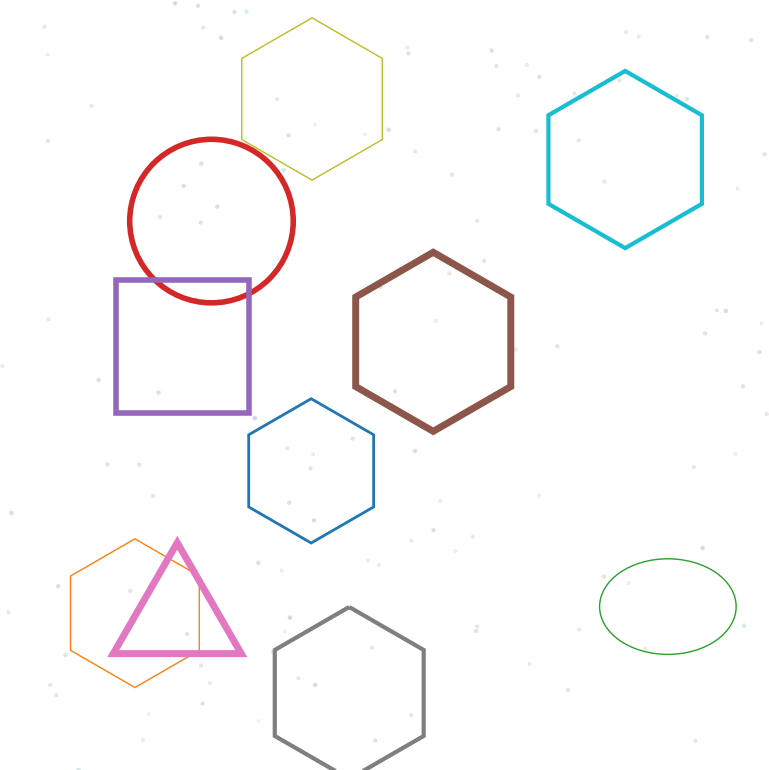[{"shape": "hexagon", "thickness": 1, "radius": 0.47, "center": [0.404, 0.389]}, {"shape": "hexagon", "thickness": 0.5, "radius": 0.48, "center": [0.175, 0.204]}, {"shape": "oval", "thickness": 0.5, "radius": 0.44, "center": [0.867, 0.212]}, {"shape": "circle", "thickness": 2, "radius": 0.53, "center": [0.275, 0.713]}, {"shape": "square", "thickness": 2, "radius": 0.43, "center": [0.237, 0.55]}, {"shape": "hexagon", "thickness": 2.5, "radius": 0.58, "center": [0.563, 0.556]}, {"shape": "triangle", "thickness": 2.5, "radius": 0.48, "center": [0.23, 0.199]}, {"shape": "hexagon", "thickness": 1.5, "radius": 0.56, "center": [0.454, 0.1]}, {"shape": "hexagon", "thickness": 0.5, "radius": 0.53, "center": [0.405, 0.871]}, {"shape": "hexagon", "thickness": 1.5, "radius": 0.58, "center": [0.812, 0.793]}]